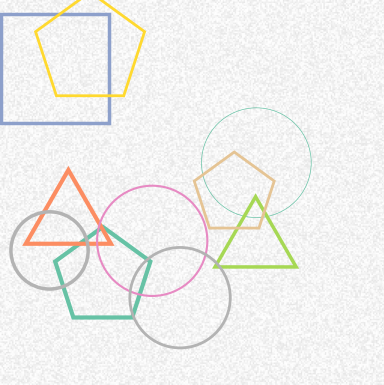[{"shape": "circle", "thickness": 0.5, "radius": 0.71, "center": [0.666, 0.577]}, {"shape": "pentagon", "thickness": 3, "radius": 0.65, "center": [0.267, 0.281]}, {"shape": "triangle", "thickness": 3, "radius": 0.64, "center": [0.178, 0.431]}, {"shape": "square", "thickness": 2.5, "radius": 0.71, "center": [0.143, 0.822]}, {"shape": "circle", "thickness": 1.5, "radius": 0.72, "center": [0.395, 0.374]}, {"shape": "triangle", "thickness": 2.5, "radius": 0.61, "center": [0.664, 0.367]}, {"shape": "pentagon", "thickness": 2, "radius": 0.74, "center": [0.234, 0.872]}, {"shape": "pentagon", "thickness": 2, "radius": 0.55, "center": [0.608, 0.496]}, {"shape": "circle", "thickness": 2.5, "radius": 0.5, "center": [0.129, 0.35]}, {"shape": "circle", "thickness": 2, "radius": 0.65, "center": [0.468, 0.227]}]